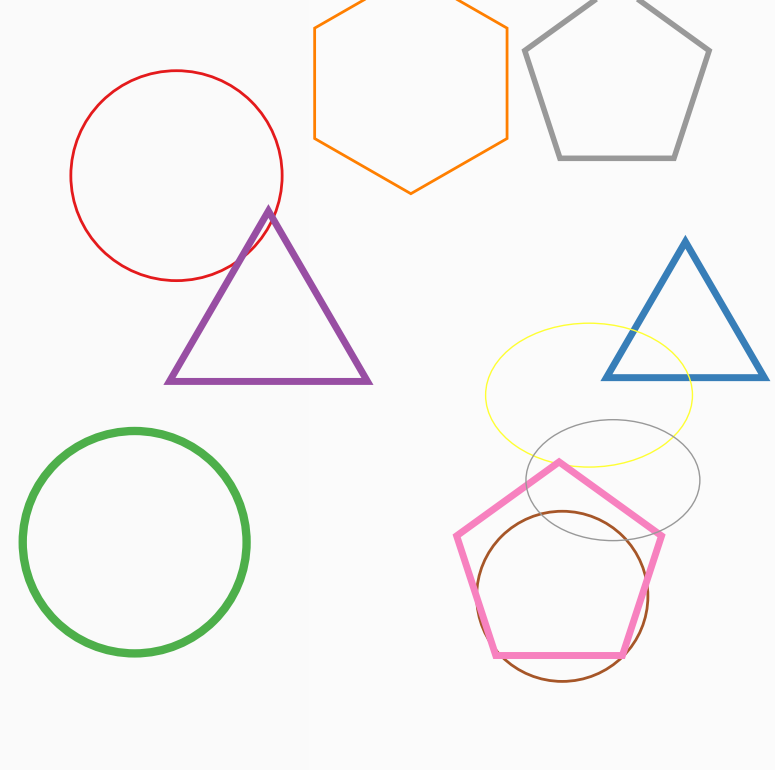[{"shape": "circle", "thickness": 1, "radius": 0.68, "center": [0.228, 0.772]}, {"shape": "triangle", "thickness": 2.5, "radius": 0.59, "center": [0.884, 0.568]}, {"shape": "circle", "thickness": 3, "radius": 0.72, "center": [0.174, 0.296]}, {"shape": "triangle", "thickness": 2.5, "radius": 0.74, "center": [0.346, 0.578]}, {"shape": "hexagon", "thickness": 1, "radius": 0.72, "center": [0.53, 0.892]}, {"shape": "oval", "thickness": 0.5, "radius": 0.67, "center": [0.76, 0.487]}, {"shape": "circle", "thickness": 1, "radius": 0.55, "center": [0.726, 0.226]}, {"shape": "pentagon", "thickness": 2.5, "radius": 0.69, "center": [0.721, 0.261]}, {"shape": "pentagon", "thickness": 2, "radius": 0.63, "center": [0.796, 0.896]}, {"shape": "oval", "thickness": 0.5, "radius": 0.56, "center": [0.791, 0.376]}]